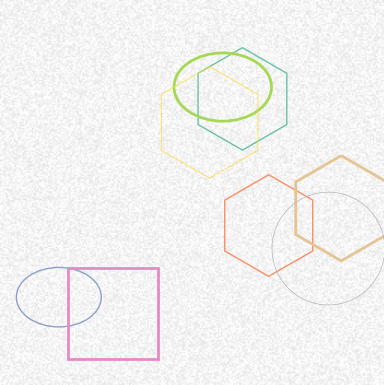[{"shape": "hexagon", "thickness": 1, "radius": 0.67, "center": [0.63, 0.743]}, {"shape": "hexagon", "thickness": 1, "radius": 0.66, "center": [0.698, 0.414]}, {"shape": "oval", "thickness": 1, "radius": 0.55, "center": [0.153, 0.228]}, {"shape": "square", "thickness": 2, "radius": 0.59, "center": [0.294, 0.186]}, {"shape": "oval", "thickness": 2, "radius": 0.63, "center": [0.579, 0.774]}, {"shape": "hexagon", "thickness": 0.5, "radius": 0.72, "center": [0.544, 0.682]}, {"shape": "hexagon", "thickness": 2, "radius": 0.68, "center": [0.886, 0.459]}, {"shape": "circle", "thickness": 0.5, "radius": 0.73, "center": [0.853, 0.354]}]